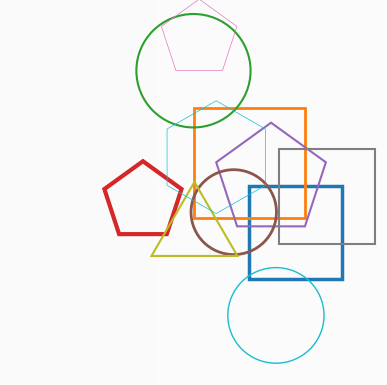[{"shape": "square", "thickness": 2.5, "radius": 0.6, "center": [0.762, 0.396]}, {"shape": "square", "thickness": 2, "radius": 0.72, "center": [0.644, 0.577]}, {"shape": "circle", "thickness": 1.5, "radius": 0.74, "center": [0.499, 0.816]}, {"shape": "pentagon", "thickness": 3, "radius": 0.52, "center": [0.369, 0.477]}, {"shape": "pentagon", "thickness": 1.5, "radius": 0.74, "center": [0.699, 0.532]}, {"shape": "circle", "thickness": 2, "radius": 0.55, "center": [0.603, 0.449]}, {"shape": "pentagon", "thickness": 0.5, "radius": 0.51, "center": [0.514, 0.9]}, {"shape": "square", "thickness": 1.5, "radius": 0.62, "center": [0.844, 0.489]}, {"shape": "triangle", "thickness": 1.5, "radius": 0.64, "center": [0.502, 0.399]}, {"shape": "hexagon", "thickness": 0.5, "radius": 0.73, "center": [0.558, 0.592]}, {"shape": "circle", "thickness": 1, "radius": 0.62, "center": [0.712, 0.181]}]